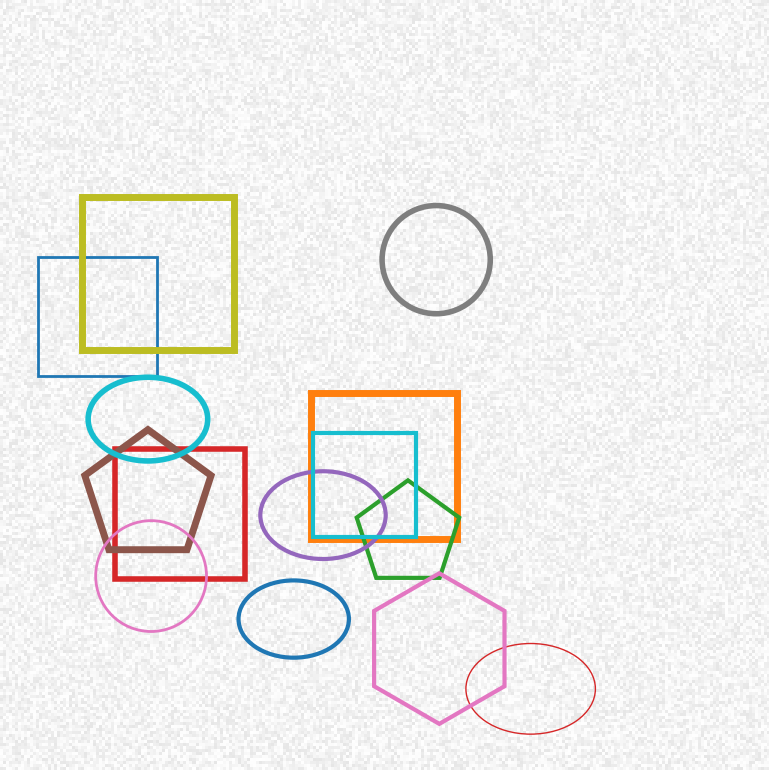[{"shape": "square", "thickness": 1, "radius": 0.39, "center": [0.127, 0.589]}, {"shape": "oval", "thickness": 1.5, "radius": 0.36, "center": [0.381, 0.196]}, {"shape": "square", "thickness": 2.5, "radius": 0.47, "center": [0.499, 0.395]}, {"shape": "pentagon", "thickness": 1.5, "radius": 0.35, "center": [0.53, 0.306]}, {"shape": "oval", "thickness": 0.5, "radius": 0.42, "center": [0.689, 0.105]}, {"shape": "square", "thickness": 2, "radius": 0.42, "center": [0.234, 0.332]}, {"shape": "oval", "thickness": 1.5, "radius": 0.41, "center": [0.42, 0.331]}, {"shape": "pentagon", "thickness": 2.5, "radius": 0.43, "center": [0.192, 0.356]}, {"shape": "circle", "thickness": 1, "radius": 0.36, "center": [0.196, 0.252]}, {"shape": "hexagon", "thickness": 1.5, "radius": 0.49, "center": [0.571, 0.158]}, {"shape": "circle", "thickness": 2, "radius": 0.35, "center": [0.566, 0.663]}, {"shape": "square", "thickness": 2.5, "radius": 0.49, "center": [0.205, 0.645]}, {"shape": "square", "thickness": 1.5, "radius": 0.34, "center": [0.474, 0.37]}, {"shape": "oval", "thickness": 2, "radius": 0.39, "center": [0.192, 0.456]}]